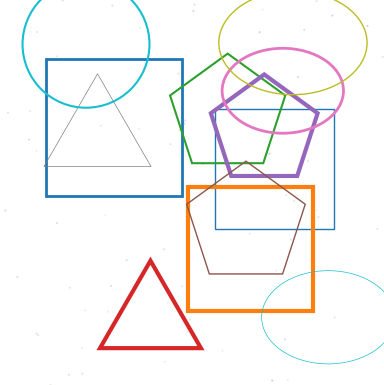[{"shape": "square", "thickness": 2, "radius": 0.89, "center": [0.296, 0.669]}, {"shape": "square", "thickness": 1, "radius": 0.78, "center": [0.713, 0.562]}, {"shape": "square", "thickness": 3, "radius": 0.81, "center": [0.65, 0.353]}, {"shape": "pentagon", "thickness": 1.5, "radius": 0.79, "center": [0.591, 0.703]}, {"shape": "triangle", "thickness": 3, "radius": 0.76, "center": [0.391, 0.171]}, {"shape": "pentagon", "thickness": 3, "radius": 0.73, "center": [0.686, 0.661]}, {"shape": "pentagon", "thickness": 1, "radius": 0.81, "center": [0.639, 0.419]}, {"shape": "oval", "thickness": 2, "radius": 0.79, "center": [0.735, 0.764]}, {"shape": "triangle", "thickness": 0.5, "radius": 0.8, "center": [0.253, 0.648]}, {"shape": "oval", "thickness": 1, "radius": 0.96, "center": [0.761, 0.889]}, {"shape": "oval", "thickness": 0.5, "radius": 0.86, "center": [0.853, 0.176]}, {"shape": "circle", "thickness": 1.5, "radius": 0.82, "center": [0.223, 0.885]}]